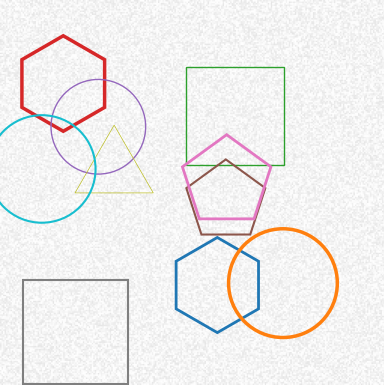[{"shape": "hexagon", "thickness": 2, "radius": 0.62, "center": [0.564, 0.26]}, {"shape": "circle", "thickness": 2.5, "radius": 0.71, "center": [0.735, 0.265]}, {"shape": "square", "thickness": 1, "radius": 0.64, "center": [0.611, 0.699]}, {"shape": "hexagon", "thickness": 2.5, "radius": 0.62, "center": [0.164, 0.783]}, {"shape": "circle", "thickness": 1, "radius": 0.61, "center": [0.255, 0.671]}, {"shape": "pentagon", "thickness": 1.5, "radius": 0.54, "center": [0.587, 0.478]}, {"shape": "pentagon", "thickness": 2, "radius": 0.6, "center": [0.589, 0.529]}, {"shape": "square", "thickness": 1.5, "radius": 0.68, "center": [0.196, 0.139]}, {"shape": "triangle", "thickness": 0.5, "radius": 0.59, "center": [0.296, 0.558]}, {"shape": "circle", "thickness": 1.5, "radius": 0.7, "center": [0.109, 0.561]}]